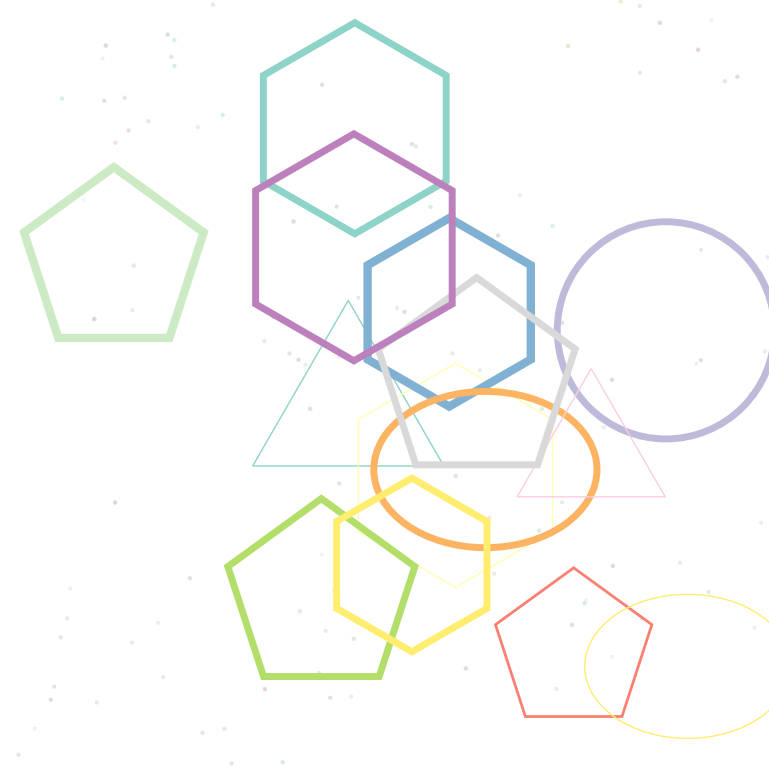[{"shape": "triangle", "thickness": 0.5, "radius": 0.72, "center": [0.452, 0.466]}, {"shape": "hexagon", "thickness": 2.5, "radius": 0.69, "center": [0.461, 0.833]}, {"shape": "hexagon", "thickness": 0.5, "radius": 0.73, "center": [0.591, 0.383]}, {"shape": "circle", "thickness": 2.5, "radius": 0.71, "center": [0.865, 0.571]}, {"shape": "pentagon", "thickness": 1, "radius": 0.53, "center": [0.745, 0.156]}, {"shape": "hexagon", "thickness": 3, "radius": 0.61, "center": [0.583, 0.594]}, {"shape": "oval", "thickness": 2.5, "radius": 0.72, "center": [0.63, 0.39]}, {"shape": "pentagon", "thickness": 2.5, "radius": 0.64, "center": [0.417, 0.225]}, {"shape": "triangle", "thickness": 0.5, "radius": 0.56, "center": [0.768, 0.41]}, {"shape": "pentagon", "thickness": 2.5, "radius": 0.67, "center": [0.619, 0.505]}, {"shape": "hexagon", "thickness": 2.5, "radius": 0.74, "center": [0.46, 0.679]}, {"shape": "pentagon", "thickness": 3, "radius": 0.61, "center": [0.148, 0.66]}, {"shape": "hexagon", "thickness": 2.5, "radius": 0.56, "center": [0.535, 0.266]}, {"shape": "oval", "thickness": 0.5, "radius": 0.67, "center": [0.893, 0.135]}]